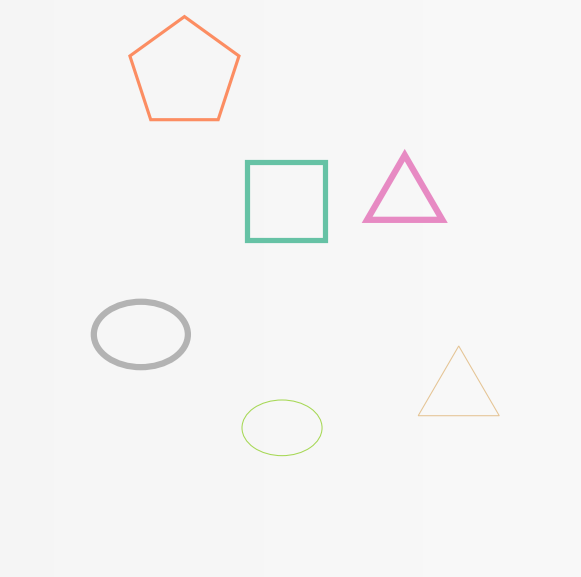[{"shape": "square", "thickness": 2.5, "radius": 0.34, "center": [0.492, 0.651]}, {"shape": "pentagon", "thickness": 1.5, "radius": 0.49, "center": [0.317, 0.872]}, {"shape": "triangle", "thickness": 3, "radius": 0.37, "center": [0.696, 0.656]}, {"shape": "oval", "thickness": 0.5, "radius": 0.34, "center": [0.485, 0.258]}, {"shape": "triangle", "thickness": 0.5, "radius": 0.4, "center": [0.789, 0.32]}, {"shape": "oval", "thickness": 3, "radius": 0.4, "center": [0.242, 0.42]}]